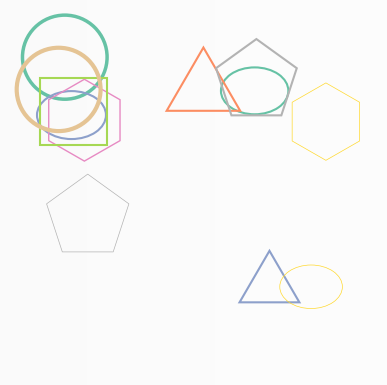[{"shape": "oval", "thickness": 1.5, "radius": 0.43, "center": [0.657, 0.764]}, {"shape": "circle", "thickness": 2.5, "radius": 0.55, "center": [0.167, 0.852]}, {"shape": "triangle", "thickness": 1.5, "radius": 0.55, "center": [0.525, 0.767]}, {"shape": "oval", "thickness": 1.5, "radius": 0.44, "center": [0.184, 0.701]}, {"shape": "triangle", "thickness": 1.5, "radius": 0.45, "center": [0.695, 0.259]}, {"shape": "hexagon", "thickness": 1, "radius": 0.53, "center": [0.218, 0.688]}, {"shape": "square", "thickness": 1.5, "radius": 0.43, "center": [0.191, 0.711]}, {"shape": "hexagon", "thickness": 0.5, "radius": 0.5, "center": [0.841, 0.684]}, {"shape": "oval", "thickness": 0.5, "radius": 0.4, "center": [0.803, 0.255]}, {"shape": "circle", "thickness": 3, "radius": 0.54, "center": [0.151, 0.768]}, {"shape": "pentagon", "thickness": 0.5, "radius": 0.56, "center": [0.226, 0.436]}, {"shape": "pentagon", "thickness": 1.5, "radius": 0.55, "center": [0.662, 0.789]}]